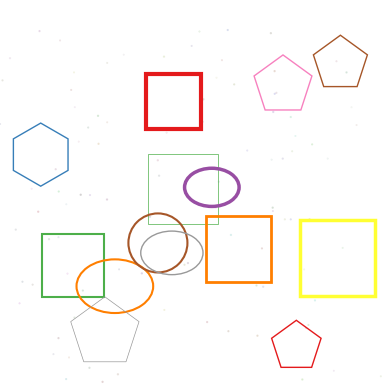[{"shape": "pentagon", "thickness": 1, "radius": 0.34, "center": [0.77, 0.1]}, {"shape": "square", "thickness": 3, "radius": 0.36, "center": [0.45, 0.736]}, {"shape": "hexagon", "thickness": 1, "radius": 0.41, "center": [0.106, 0.598]}, {"shape": "square", "thickness": 1.5, "radius": 0.4, "center": [0.19, 0.31]}, {"shape": "square", "thickness": 0.5, "radius": 0.45, "center": [0.475, 0.51]}, {"shape": "oval", "thickness": 2.5, "radius": 0.35, "center": [0.55, 0.513]}, {"shape": "square", "thickness": 2, "radius": 0.42, "center": [0.62, 0.353]}, {"shape": "oval", "thickness": 1.5, "radius": 0.5, "center": [0.298, 0.257]}, {"shape": "square", "thickness": 2.5, "radius": 0.49, "center": [0.876, 0.33]}, {"shape": "circle", "thickness": 1.5, "radius": 0.38, "center": [0.41, 0.369]}, {"shape": "pentagon", "thickness": 1, "radius": 0.37, "center": [0.884, 0.835]}, {"shape": "pentagon", "thickness": 1, "radius": 0.39, "center": [0.735, 0.778]}, {"shape": "oval", "thickness": 1, "radius": 0.4, "center": [0.446, 0.343]}, {"shape": "pentagon", "thickness": 0.5, "radius": 0.47, "center": [0.272, 0.136]}]